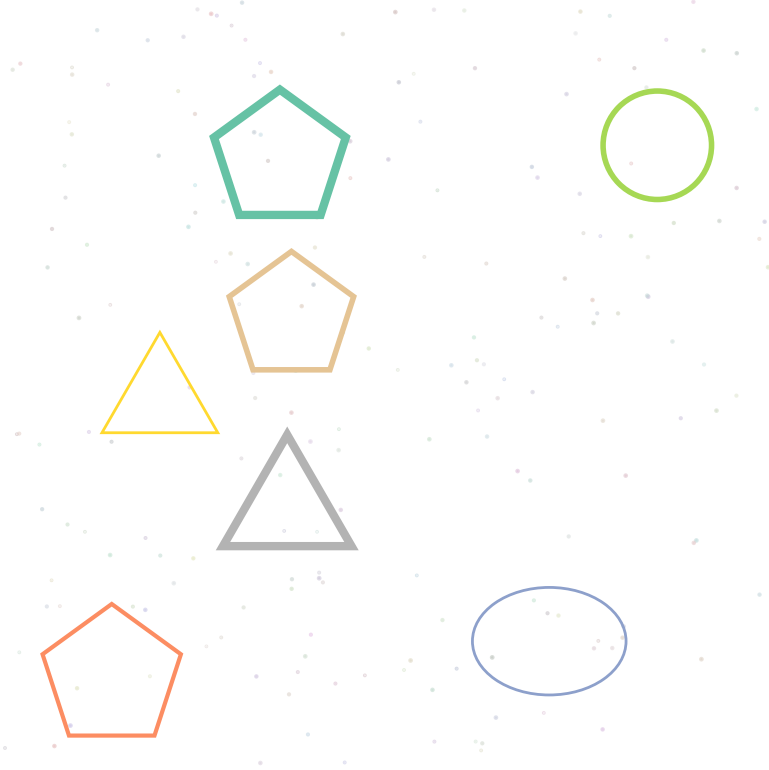[{"shape": "pentagon", "thickness": 3, "radius": 0.45, "center": [0.363, 0.794]}, {"shape": "pentagon", "thickness": 1.5, "radius": 0.47, "center": [0.145, 0.121]}, {"shape": "oval", "thickness": 1, "radius": 0.5, "center": [0.713, 0.167]}, {"shape": "circle", "thickness": 2, "radius": 0.35, "center": [0.854, 0.811]}, {"shape": "triangle", "thickness": 1, "radius": 0.43, "center": [0.208, 0.481]}, {"shape": "pentagon", "thickness": 2, "radius": 0.42, "center": [0.379, 0.588]}, {"shape": "triangle", "thickness": 3, "radius": 0.48, "center": [0.373, 0.339]}]